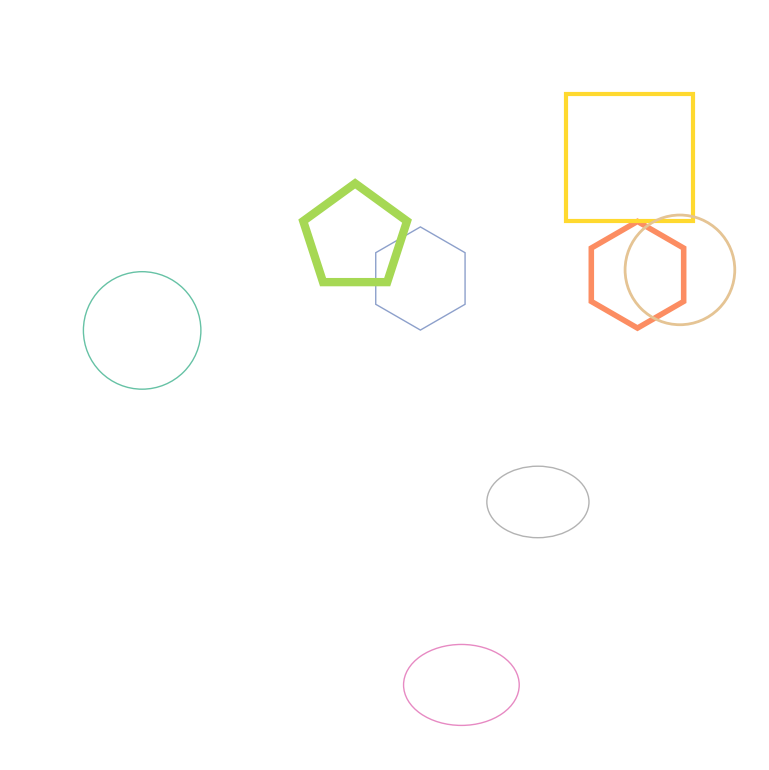[{"shape": "circle", "thickness": 0.5, "radius": 0.38, "center": [0.185, 0.571]}, {"shape": "hexagon", "thickness": 2, "radius": 0.35, "center": [0.828, 0.643]}, {"shape": "hexagon", "thickness": 0.5, "radius": 0.33, "center": [0.546, 0.638]}, {"shape": "oval", "thickness": 0.5, "radius": 0.38, "center": [0.599, 0.11]}, {"shape": "pentagon", "thickness": 3, "radius": 0.35, "center": [0.461, 0.691]}, {"shape": "square", "thickness": 1.5, "radius": 0.41, "center": [0.817, 0.796]}, {"shape": "circle", "thickness": 1, "radius": 0.36, "center": [0.883, 0.65]}, {"shape": "oval", "thickness": 0.5, "radius": 0.33, "center": [0.699, 0.348]}]